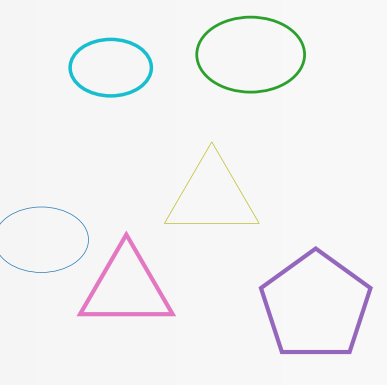[{"shape": "oval", "thickness": 0.5, "radius": 0.61, "center": [0.107, 0.377]}, {"shape": "oval", "thickness": 2, "radius": 0.7, "center": [0.647, 0.858]}, {"shape": "pentagon", "thickness": 3, "radius": 0.74, "center": [0.815, 0.206]}, {"shape": "triangle", "thickness": 3, "radius": 0.69, "center": [0.326, 0.253]}, {"shape": "triangle", "thickness": 0.5, "radius": 0.71, "center": [0.547, 0.49]}, {"shape": "oval", "thickness": 2.5, "radius": 0.52, "center": [0.286, 0.824]}]